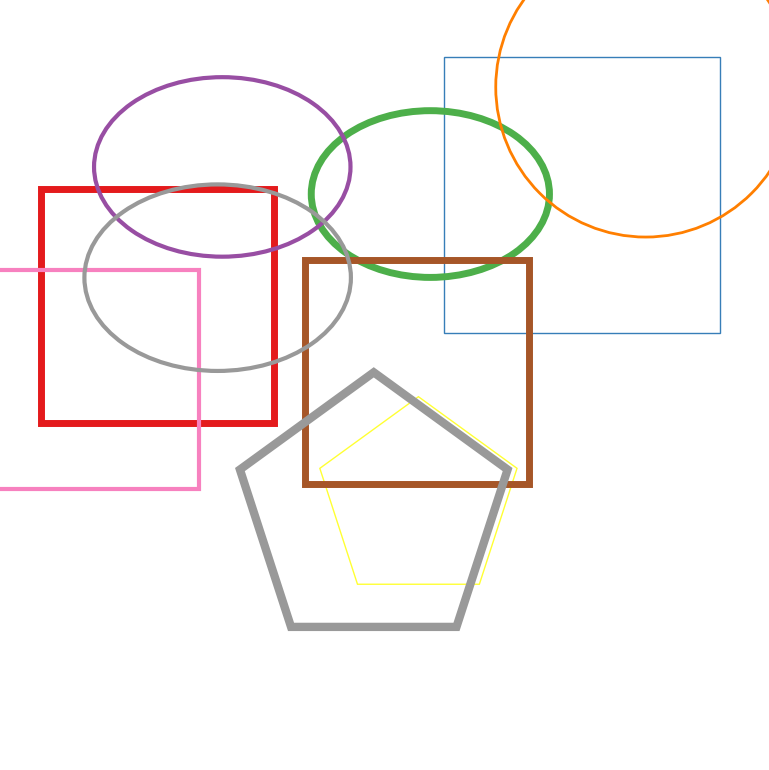[{"shape": "square", "thickness": 2.5, "radius": 0.76, "center": [0.205, 0.603]}, {"shape": "square", "thickness": 0.5, "radius": 0.9, "center": [0.756, 0.747]}, {"shape": "oval", "thickness": 2.5, "radius": 0.77, "center": [0.559, 0.748]}, {"shape": "oval", "thickness": 1.5, "radius": 0.83, "center": [0.289, 0.783]}, {"shape": "circle", "thickness": 1, "radius": 0.97, "center": [0.839, 0.887]}, {"shape": "pentagon", "thickness": 0.5, "radius": 0.67, "center": [0.543, 0.35]}, {"shape": "square", "thickness": 2.5, "radius": 0.73, "center": [0.542, 0.517]}, {"shape": "square", "thickness": 1.5, "radius": 0.71, "center": [0.117, 0.508]}, {"shape": "oval", "thickness": 1.5, "radius": 0.87, "center": [0.283, 0.639]}, {"shape": "pentagon", "thickness": 3, "radius": 0.91, "center": [0.485, 0.334]}]